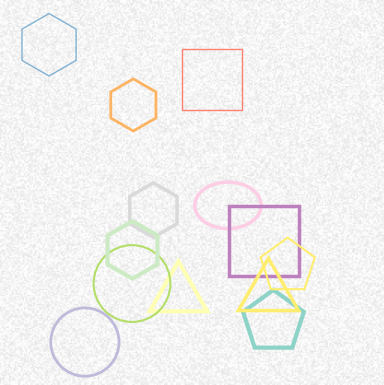[{"shape": "pentagon", "thickness": 3, "radius": 0.41, "center": [0.71, 0.164]}, {"shape": "triangle", "thickness": 3, "radius": 0.43, "center": [0.463, 0.235]}, {"shape": "circle", "thickness": 2, "radius": 0.44, "center": [0.22, 0.112]}, {"shape": "square", "thickness": 1, "radius": 0.39, "center": [0.55, 0.793]}, {"shape": "hexagon", "thickness": 1, "radius": 0.41, "center": [0.127, 0.884]}, {"shape": "hexagon", "thickness": 2, "radius": 0.34, "center": [0.346, 0.727]}, {"shape": "circle", "thickness": 1.5, "radius": 0.5, "center": [0.343, 0.264]}, {"shape": "oval", "thickness": 2.5, "radius": 0.43, "center": [0.592, 0.467]}, {"shape": "hexagon", "thickness": 2.5, "radius": 0.35, "center": [0.399, 0.454]}, {"shape": "square", "thickness": 2.5, "radius": 0.46, "center": [0.686, 0.373]}, {"shape": "hexagon", "thickness": 3, "radius": 0.37, "center": [0.344, 0.351]}, {"shape": "triangle", "thickness": 2.5, "radius": 0.45, "center": [0.697, 0.238]}, {"shape": "pentagon", "thickness": 1.5, "radius": 0.37, "center": [0.747, 0.309]}]